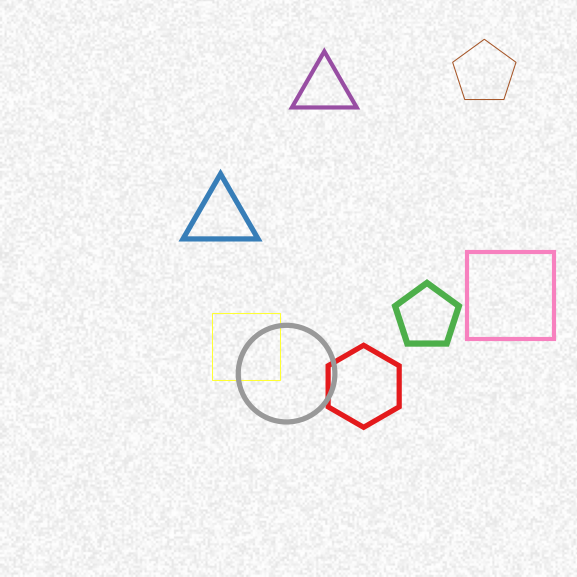[{"shape": "hexagon", "thickness": 2.5, "radius": 0.36, "center": [0.63, 0.33]}, {"shape": "triangle", "thickness": 2.5, "radius": 0.38, "center": [0.382, 0.623]}, {"shape": "pentagon", "thickness": 3, "radius": 0.29, "center": [0.739, 0.451]}, {"shape": "triangle", "thickness": 2, "radius": 0.32, "center": [0.562, 0.845]}, {"shape": "square", "thickness": 0.5, "radius": 0.29, "center": [0.426, 0.399]}, {"shape": "pentagon", "thickness": 0.5, "radius": 0.29, "center": [0.839, 0.873]}, {"shape": "square", "thickness": 2, "radius": 0.38, "center": [0.884, 0.487]}, {"shape": "circle", "thickness": 2.5, "radius": 0.42, "center": [0.496, 0.352]}]